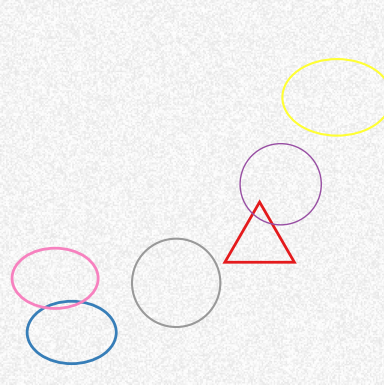[{"shape": "triangle", "thickness": 2, "radius": 0.52, "center": [0.674, 0.371]}, {"shape": "oval", "thickness": 2, "radius": 0.58, "center": [0.186, 0.136]}, {"shape": "circle", "thickness": 1, "radius": 0.53, "center": [0.729, 0.521]}, {"shape": "oval", "thickness": 1.5, "radius": 0.71, "center": [0.876, 0.747]}, {"shape": "oval", "thickness": 2, "radius": 0.56, "center": [0.143, 0.277]}, {"shape": "circle", "thickness": 1.5, "radius": 0.57, "center": [0.458, 0.265]}]